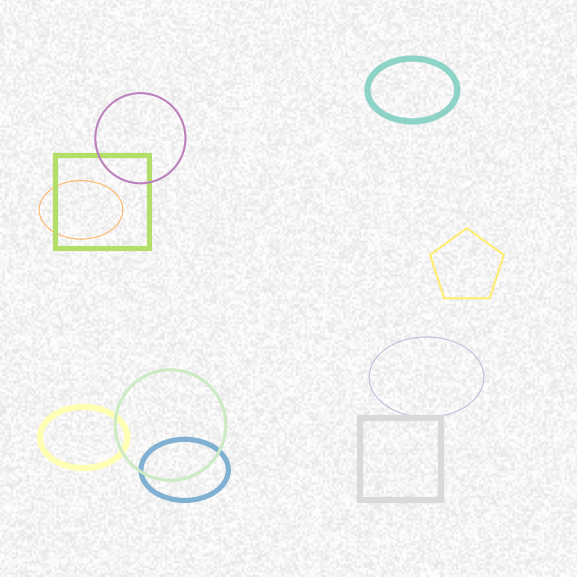[{"shape": "oval", "thickness": 3, "radius": 0.39, "center": [0.714, 0.843]}, {"shape": "oval", "thickness": 3, "radius": 0.38, "center": [0.145, 0.242]}, {"shape": "oval", "thickness": 0.5, "radius": 0.5, "center": [0.739, 0.346]}, {"shape": "oval", "thickness": 2.5, "radius": 0.38, "center": [0.32, 0.185]}, {"shape": "oval", "thickness": 0.5, "radius": 0.36, "center": [0.14, 0.636]}, {"shape": "square", "thickness": 2.5, "radius": 0.41, "center": [0.177, 0.65]}, {"shape": "square", "thickness": 3, "radius": 0.35, "center": [0.694, 0.204]}, {"shape": "circle", "thickness": 1, "radius": 0.39, "center": [0.243, 0.76]}, {"shape": "circle", "thickness": 1.5, "radius": 0.48, "center": [0.295, 0.263]}, {"shape": "pentagon", "thickness": 1, "radius": 0.34, "center": [0.809, 0.537]}]